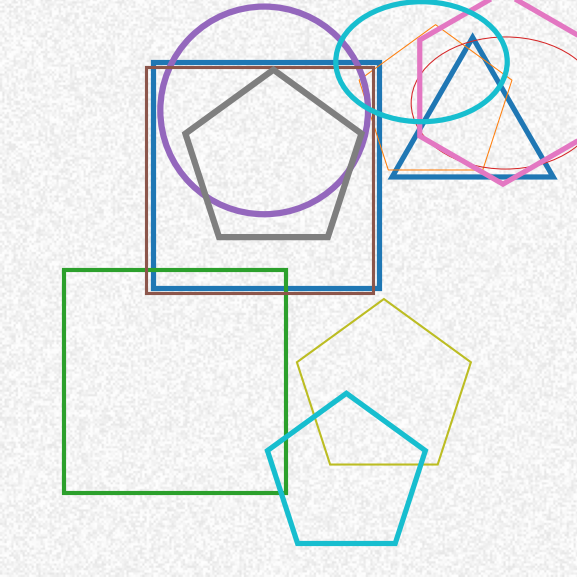[{"shape": "square", "thickness": 2.5, "radius": 0.98, "center": [0.46, 0.696]}, {"shape": "triangle", "thickness": 2.5, "radius": 0.81, "center": [0.818, 0.773]}, {"shape": "pentagon", "thickness": 0.5, "radius": 0.7, "center": [0.754, 0.817]}, {"shape": "square", "thickness": 2, "radius": 0.96, "center": [0.303, 0.339]}, {"shape": "oval", "thickness": 0.5, "radius": 0.82, "center": [0.875, 0.821]}, {"shape": "circle", "thickness": 3, "radius": 0.9, "center": [0.457, 0.808]}, {"shape": "square", "thickness": 1.5, "radius": 0.98, "center": [0.45, 0.687]}, {"shape": "hexagon", "thickness": 2.5, "radius": 0.83, "center": [0.871, 0.847]}, {"shape": "pentagon", "thickness": 3, "radius": 0.8, "center": [0.473, 0.718]}, {"shape": "pentagon", "thickness": 1, "radius": 0.79, "center": [0.665, 0.323]}, {"shape": "pentagon", "thickness": 2.5, "radius": 0.72, "center": [0.6, 0.174]}, {"shape": "oval", "thickness": 2.5, "radius": 0.74, "center": [0.73, 0.892]}]